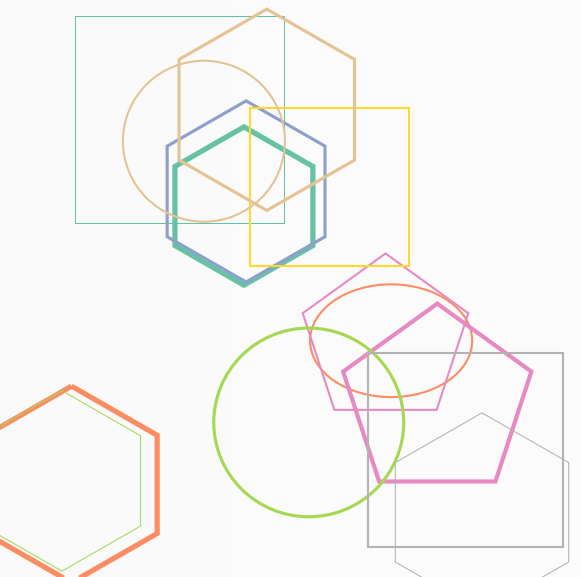[{"shape": "square", "thickness": 0.5, "radius": 0.9, "center": [0.308, 0.792]}, {"shape": "hexagon", "thickness": 2.5, "radius": 0.69, "center": [0.42, 0.642]}, {"shape": "oval", "thickness": 1, "radius": 0.7, "center": [0.673, 0.409]}, {"shape": "hexagon", "thickness": 2.5, "radius": 0.85, "center": [0.123, 0.16]}, {"shape": "hexagon", "thickness": 1.5, "radius": 0.78, "center": [0.423, 0.668]}, {"shape": "pentagon", "thickness": 1, "radius": 0.75, "center": [0.663, 0.411]}, {"shape": "pentagon", "thickness": 2, "radius": 0.85, "center": [0.752, 0.303]}, {"shape": "circle", "thickness": 1.5, "radius": 0.82, "center": [0.531, 0.268]}, {"shape": "hexagon", "thickness": 0.5, "radius": 0.78, "center": [0.107, 0.166]}, {"shape": "square", "thickness": 1, "radius": 0.68, "center": [0.566, 0.675]}, {"shape": "hexagon", "thickness": 1.5, "radius": 0.87, "center": [0.459, 0.809]}, {"shape": "circle", "thickness": 1, "radius": 0.7, "center": [0.351, 0.755]}, {"shape": "square", "thickness": 1, "radius": 0.84, "center": [0.8, 0.219]}, {"shape": "hexagon", "thickness": 0.5, "radius": 0.86, "center": [0.829, 0.112]}]